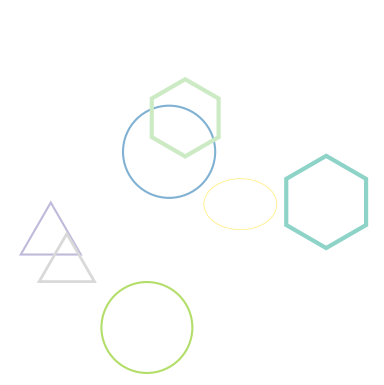[{"shape": "hexagon", "thickness": 3, "radius": 0.6, "center": [0.847, 0.475]}, {"shape": "triangle", "thickness": 1.5, "radius": 0.45, "center": [0.132, 0.384]}, {"shape": "circle", "thickness": 1.5, "radius": 0.6, "center": [0.439, 0.606]}, {"shape": "circle", "thickness": 1.5, "radius": 0.59, "center": [0.382, 0.149]}, {"shape": "triangle", "thickness": 2, "radius": 0.41, "center": [0.174, 0.31]}, {"shape": "hexagon", "thickness": 3, "radius": 0.5, "center": [0.481, 0.694]}, {"shape": "oval", "thickness": 0.5, "radius": 0.47, "center": [0.624, 0.47]}]